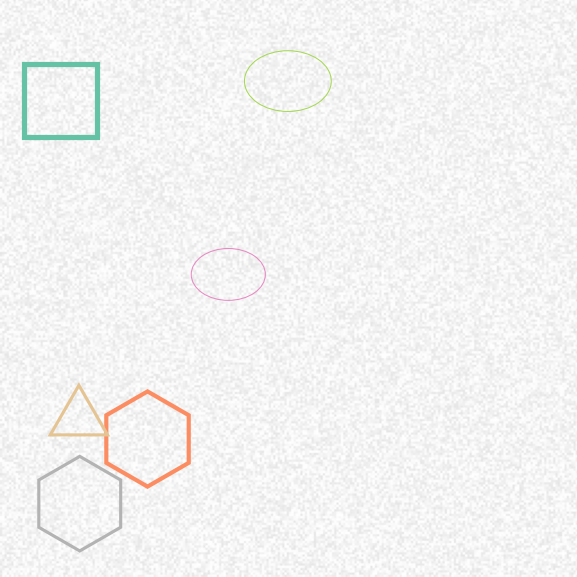[{"shape": "square", "thickness": 2.5, "radius": 0.32, "center": [0.105, 0.825]}, {"shape": "hexagon", "thickness": 2, "radius": 0.41, "center": [0.255, 0.239]}, {"shape": "oval", "thickness": 0.5, "radius": 0.32, "center": [0.395, 0.524]}, {"shape": "oval", "thickness": 0.5, "radius": 0.38, "center": [0.498, 0.859]}, {"shape": "triangle", "thickness": 1.5, "radius": 0.29, "center": [0.137, 0.275]}, {"shape": "hexagon", "thickness": 1.5, "radius": 0.41, "center": [0.138, 0.127]}]